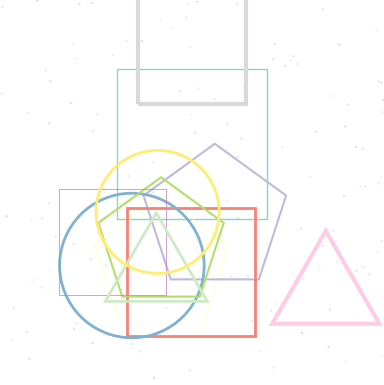[{"shape": "square", "thickness": 1, "radius": 0.98, "center": [0.499, 0.626]}, {"shape": "pentagon", "thickness": 0.5, "radius": 0.92, "center": [0.42, 0.308]}, {"shape": "pentagon", "thickness": 1.5, "radius": 0.97, "center": [0.558, 0.432]}, {"shape": "square", "thickness": 2, "radius": 0.83, "center": [0.496, 0.294]}, {"shape": "circle", "thickness": 2, "radius": 0.94, "center": [0.343, 0.31]}, {"shape": "pentagon", "thickness": 1.5, "radius": 0.86, "center": [0.418, 0.368]}, {"shape": "triangle", "thickness": 3, "radius": 0.8, "center": [0.846, 0.24]}, {"shape": "square", "thickness": 3, "radius": 0.7, "center": [0.5, 0.869]}, {"shape": "square", "thickness": 0.5, "radius": 0.69, "center": [0.292, 0.372]}, {"shape": "triangle", "thickness": 2, "radius": 0.76, "center": [0.406, 0.294]}, {"shape": "circle", "thickness": 2, "radius": 0.8, "center": [0.409, 0.45]}]